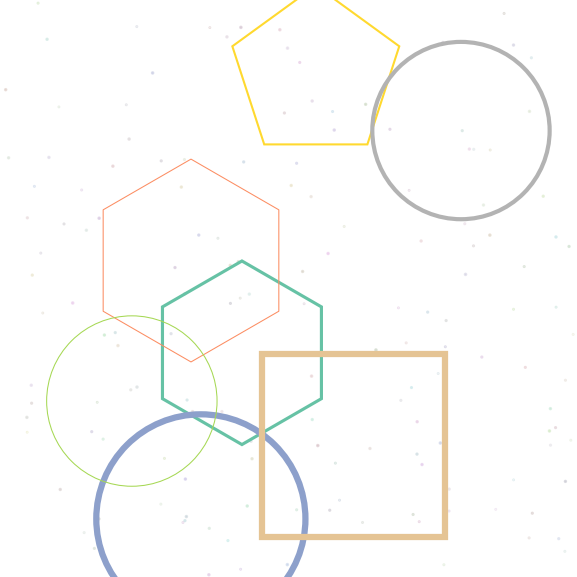[{"shape": "hexagon", "thickness": 1.5, "radius": 0.79, "center": [0.419, 0.388]}, {"shape": "hexagon", "thickness": 0.5, "radius": 0.88, "center": [0.331, 0.548]}, {"shape": "circle", "thickness": 3, "radius": 0.91, "center": [0.348, 0.101]}, {"shape": "circle", "thickness": 0.5, "radius": 0.74, "center": [0.228, 0.305]}, {"shape": "pentagon", "thickness": 1, "radius": 0.76, "center": [0.547, 0.872]}, {"shape": "square", "thickness": 3, "radius": 0.79, "center": [0.612, 0.227]}, {"shape": "circle", "thickness": 2, "radius": 0.77, "center": [0.798, 0.773]}]